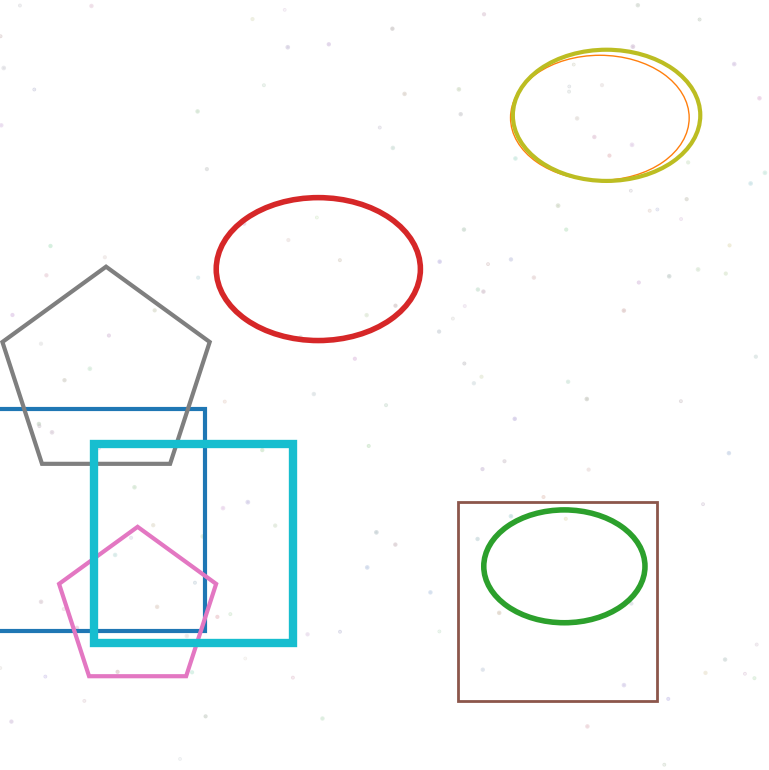[{"shape": "square", "thickness": 1.5, "radius": 0.72, "center": [0.122, 0.324]}, {"shape": "oval", "thickness": 0.5, "radius": 0.58, "center": [0.779, 0.847]}, {"shape": "oval", "thickness": 2, "radius": 0.52, "center": [0.733, 0.265]}, {"shape": "oval", "thickness": 2, "radius": 0.66, "center": [0.413, 0.651]}, {"shape": "square", "thickness": 1, "radius": 0.65, "center": [0.724, 0.218]}, {"shape": "pentagon", "thickness": 1.5, "radius": 0.54, "center": [0.179, 0.209]}, {"shape": "pentagon", "thickness": 1.5, "radius": 0.71, "center": [0.138, 0.512]}, {"shape": "oval", "thickness": 1.5, "radius": 0.61, "center": [0.788, 0.85]}, {"shape": "square", "thickness": 3, "radius": 0.65, "center": [0.251, 0.294]}]